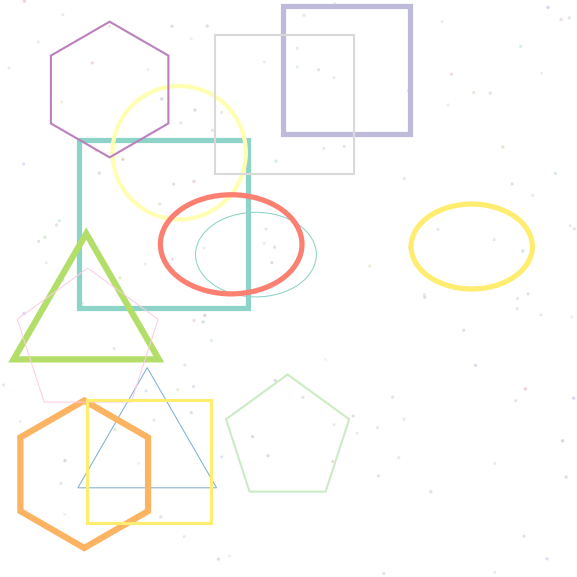[{"shape": "square", "thickness": 2.5, "radius": 0.73, "center": [0.283, 0.611]}, {"shape": "oval", "thickness": 0.5, "radius": 0.52, "center": [0.443, 0.558]}, {"shape": "circle", "thickness": 2, "radius": 0.58, "center": [0.31, 0.735]}, {"shape": "square", "thickness": 2.5, "radius": 0.55, "center": [0.6, 0.878]}, {"shape": "oval", "thickness": 2.5, "radius": 0.61, "center": [0.4, 0.576]}, {"shape": "triangle", "thickness": 0.5, "radius": 0.69, "center": [0.255, 0.224]}, {"shape": "hexagon", "thickness": 3, "radius": 0.64, "center": [0.146, 0.178]}, {"shape": "triangle", "thickness": 3, "radius": 0.73, "center": [0.149, 0.45]}, {"shape": "pentagon", "thickness": 0.5, "radius": 0.64, "center": [0.152, 0.407]}, {"shape": "square", "thickness": 1, "radius": 0.6, "center": [0.493, 0.818]}, {"shape": "hexagon", "thickness": 1, "radius": 0.59, "center": [0.19, 0.844]}, {"shape": "pentagon", "thickness": 1, "radius": 0.56, "center": [0.498, 0.239]}, {"shape": "square", "thickness": 1.5, "radius": 0.53, "center": [0.258, 0.2]}, {"shape": "oval", "thickness": 2.5, "radius": 0.53, "center": [0.817, 0.572]}]